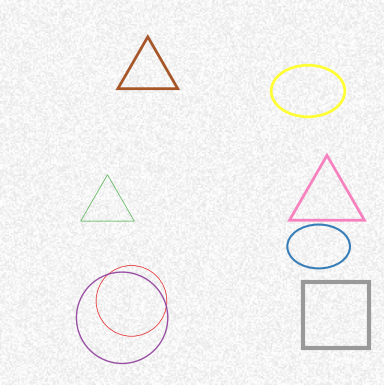[{"shape": "circle", "thickness": 0.5, "radius": 0.46, "center": [0.341, 0.218]}, {"shape": "oval", "thickness": 1.5, "radius": 0.41, "center": [0.828, 0.36]}, {"shape": "triangle", "thickness": 0.5, "radius": 0.4, "center": [0.279, 0.466]}, {"shape": "circle", "thickness": 1, "radius": 0.59, "center": [0.317, 0.175]}, {"shape": "oval", "thickness": 2, "radius": 0.48, "center": [0.8, 0.764]}, {"shape": "triangle", "thickness": 2, "radius": 0.45, "center": [0.384, 0.815]}, {"shape": "triangle", "thickness": 2, "radius": 0.56, "center": [0.849, 0.484]}, {"shape": "square", "thickness": 3, "radius": 0.43, "center": [0.873, 0.182]}]